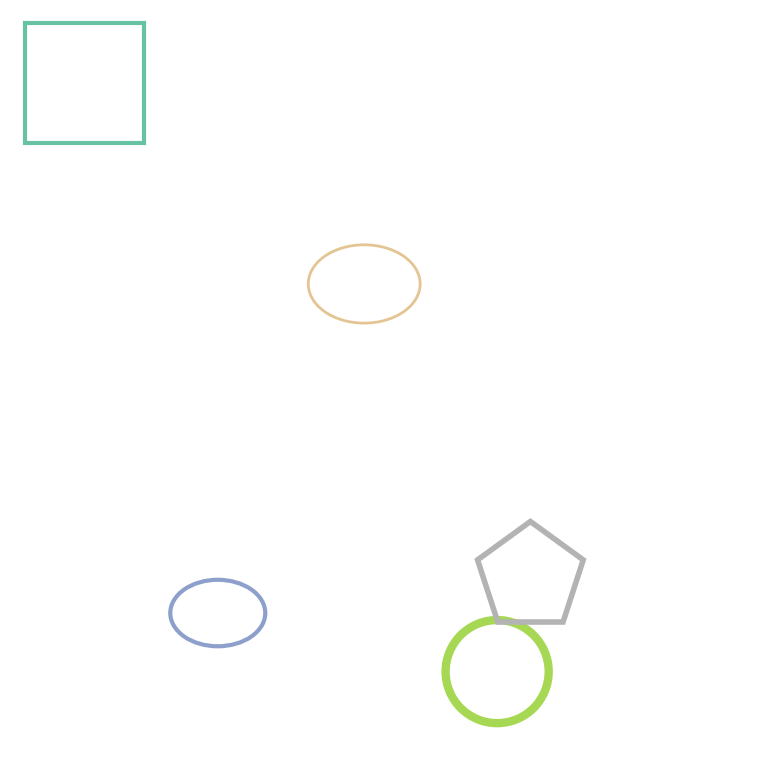[{"shape": "square", "thickness": 1.5, "radius": 0.39, "center": [0.11, 0.892]}, {"shape": "oval", "thickness": 1.5, "radius": 0.31, "center": [0.283, 0.204]}, {"shape": "circle", "thickness": 3, "radius": 0.33, "center": [0.646, 0.128]}, {"shape": "oval", "thickness": 1, "radius": 0.36, "center": [0.473, 0.631]}, {"shape": "pentagon", "thickness": 2, "radius": 0.36, "center": [0.689, 0.251]}]